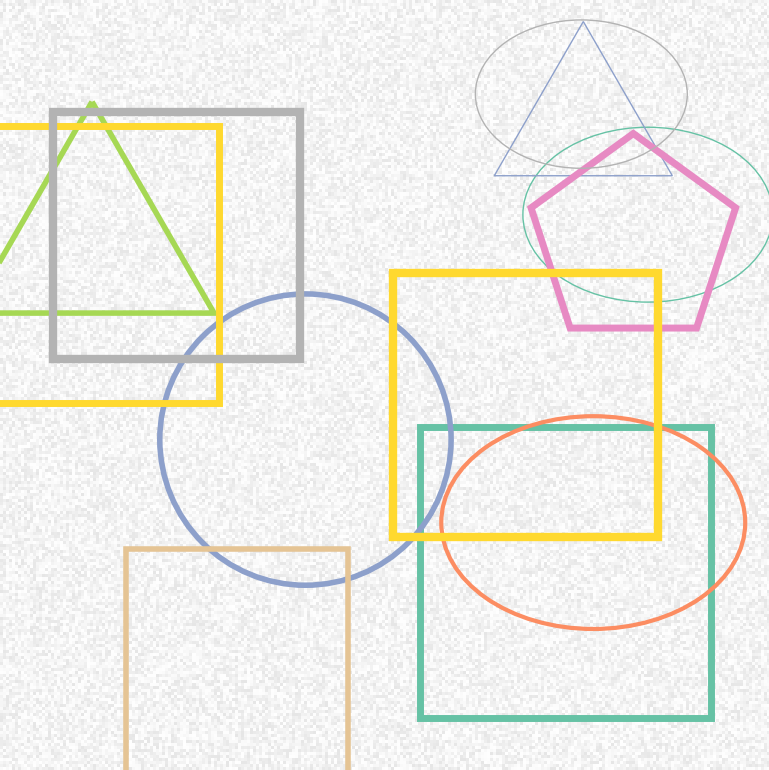[{"shape": "oval", "thickness": 0.5, "radius": 0.81, "center": [0.841, 0.721]}, {"shape": "square", "thickness": 2.5, "radius": 0.95, "center": [0.735, 0.257]}, {"shape": "oval", "thickness": 1.5, "radius": 0.99, "center": [0.77, 0.321]}, {"shape": "circle", "thickness": 2, "radius": 0.95, "center": [0.397, 0.429]}, {"shape": "triangle", "thickness": 0.5, "radius": 0.67, "center": [0.758, 0.839]}, {"shape": "pentagon", "thickness": 2.5, "radius": 0.7, "center": [0.823, 0.687]}, {"shape": "triangle", "thickness": 2, "radius": 0.91, "center": [0.12, 0.685]}, {"shape": "square", "thickness": 3, "radius": 0.86, "center": [0.683, 0.474]}, {"shape": "square", "thickness": 2.5, "radius": 0.9, "center": [0.104, 0.656]}, {"shape": "square", "thickness": 2, "radius": 0.72, "center": [0.308, 0.142]}, {"shape": "square", "thickness": 3, "radius": 0.8, "center": [0.229, 0.694]}, {"shape": "oval", "thickness": 0.5, "radius": 0.69, "center": [0.755, 0.878]}]